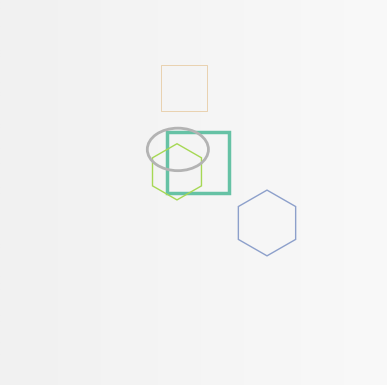[{"shape": "square", "thickness": 2.5, "radius": 0.4, "center": [0.511, 0.577]}, {"shape": "hexagon", "thickness": 1, "radius": 0.43, "center": [0.689, 0.421]}, {"shape": "hexagon", "thickness": 1, "radius": 0.36, "center": [0.457, 0.554]}, {"shape": "square", "thickness": 0.5, "radius": 0.3, "center": [0.475, 0.771]}, {"shape": "oval", "thickness": 2, "radius": 0.39, "center": [0.459, 0.612]}]